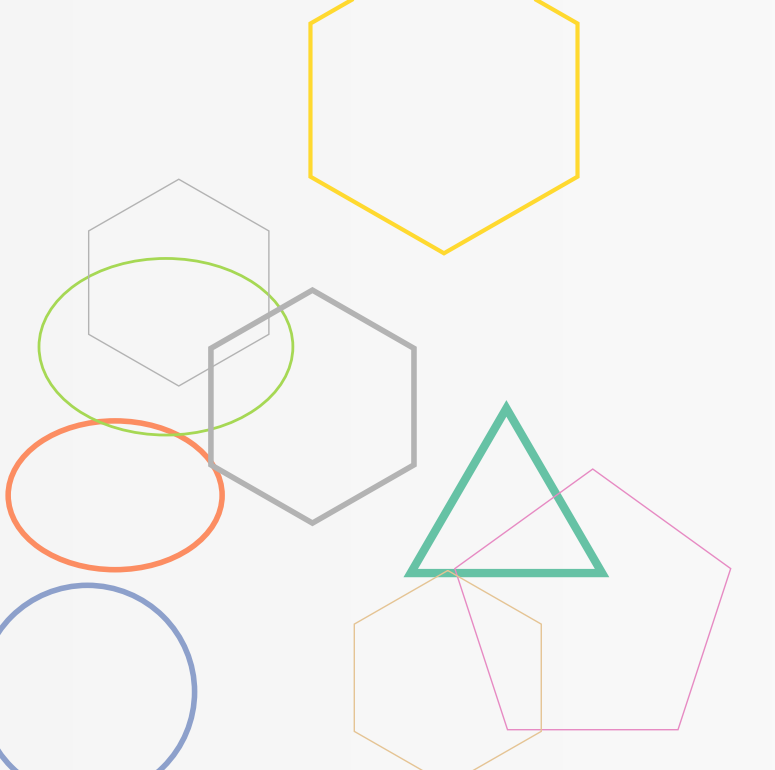[{"shape": "triangle", "thickness": 3, "radius": 0.71, "center": [0.653, 0.327]}, {"shape": "oval", "thickness": 2, "radius": 0.69, "center": [0.149, 0.357]}, {"shape": "circle", "thickness": 2, "radius": 0.69, "center": [0.113, 0.102]}, {"shape": "pentagon", "thickness": 0.5, "radius": 0.94, "center": [0.765, 0.204]}, {"shape": "oval", "thickness": 1, "radius": 0.82, "center": [0.214, 0.55]}, {"shape": "hexagon", "thickness": 1.5, "radius": 0.99, "center": [0.573, 0.87]}, {"shape": "hexagon", "thickness": 0.5, "radius": 0.7, "center": [0.578, 0.12]}, {"shape": "hexagon", "thickness": 2, "radius": 0.76, "center": [0.403, 0.472]}, {"shape": "hexagon", "thickness": 0.5, "radius": 0.67, "center": [0.231, 0.633]}]